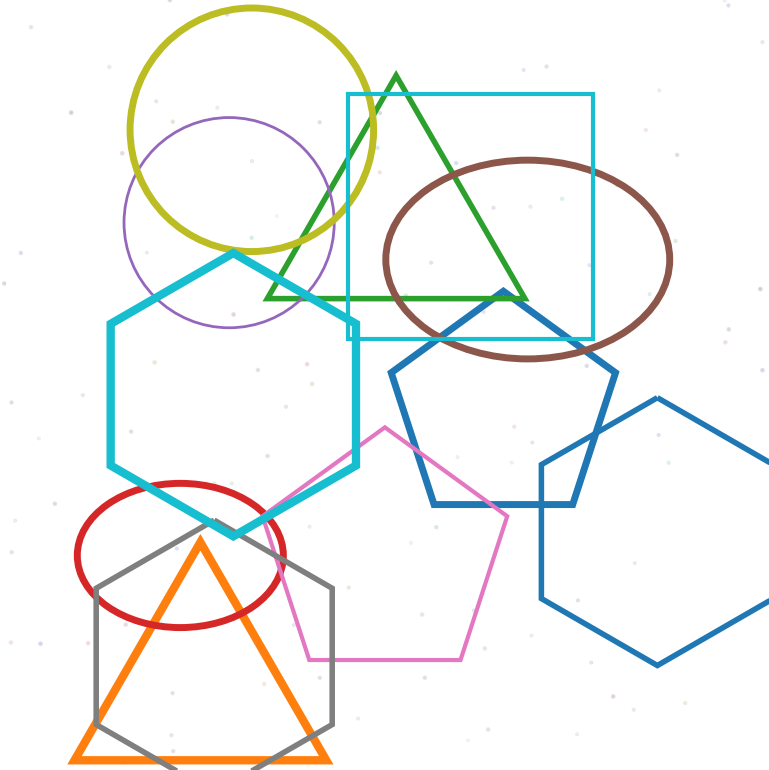[{"shape": "hexagon", "thickness": 2, "radius": 0.87, "center": [0.854, 0.31]}, {"shape": "pentagon", "thickness": 2.5, "radius": 0.77, "center": [0.654, 0.469]}, {"shape": "triangle", "thickness": 3, "radius": 0.94, "center": [0.26, 0.107]}, {"shape": "triangle", "thickness": 2, "radius": 0.97, "center": [0.514, 0.709]}, {"shape": "oval", "thickness": 2.5, "radius": 0.67, "center": [0.234, 0.279]}, {"shape": "circle", "thickness": 1, "radius": 0.68, "center": [0.298, 0.711]}, {"shape": "oval", "thickness": 2.5, "radius": 0.92, "center": [0.685, 0.663]}, {"shape": "pentagon", "thickness": 1.5, "radius": 0.84, "center": [0.5, 0.278]}, {"shape": "hexagon", "thickness": 2, "radius": 0.88, "center": [0.278, 0.148]}, {"shape": "circle", "thickness": 2.5, "radius": 0.79, "center": [0.327, 0.831]}, {"shape": "hexagon", "thickness": 3, "radius": 0.92, "center": [0.303, 0.487]}, {"shape": "square", "thickness": 1.5, "radius": 0.8, "center": [0.611, 0.718]}]